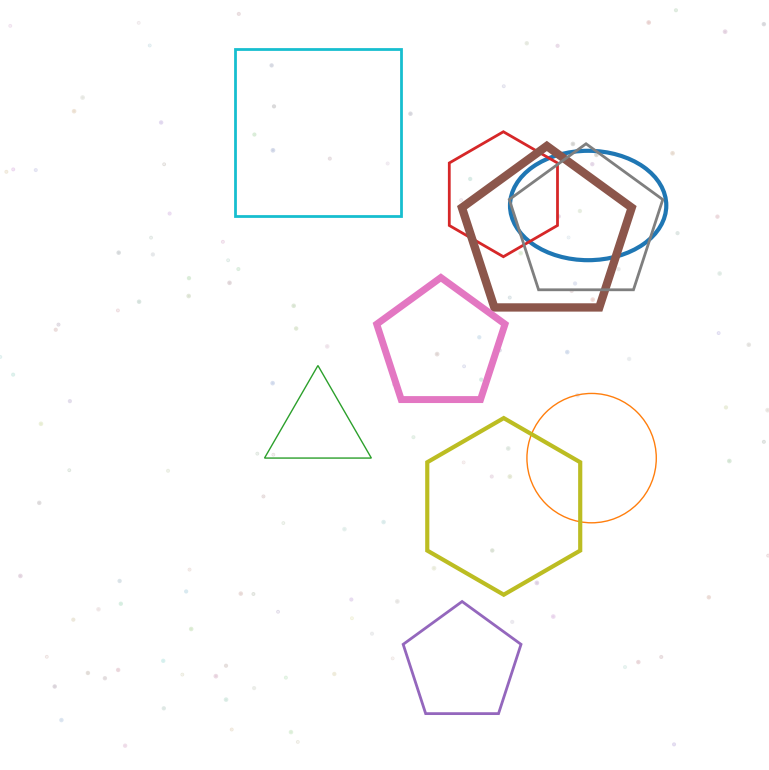[{"shape": "oval", "thickness": 1.5, "radius": 0.51, "center": [0.764, 0.733]}, {"shape": "circle", "thickness": 0.5, "radius": 0.42, "center": [0.768, 0.405]}, {"shape": "triangle", "thickness": 0.5, "radius": 0.4, "center": [0.413, 0.445]}, {"shape": "hexagon", "thickness": 1, "radius": 0.41, "center": [0.654, 0.748]}, {"shape": "pentagon", "thickness": 1, "radius": 0.4, "center": [0.6, 0.138]}, {"shape": "pentagon", "thickness": 3, "radius": 0.58, "center": [0.71, 0.695]}, {"shape": "pentagon", "thickness": 2.5, "radius": 0.44, "center": [0.573, 0.552]}, {"shape": "pentagon", "thickness": 1, "radius": 0.52, "center": [0.761, 0.708]}, {"shape": "hexagon", "thickness": 1.5, "radius": 0.57, "center": [0.654, 0.342]}, {"shape": "square", "thickness": 1, "radius": 0.54, "center": [0.413, 0.828]}]